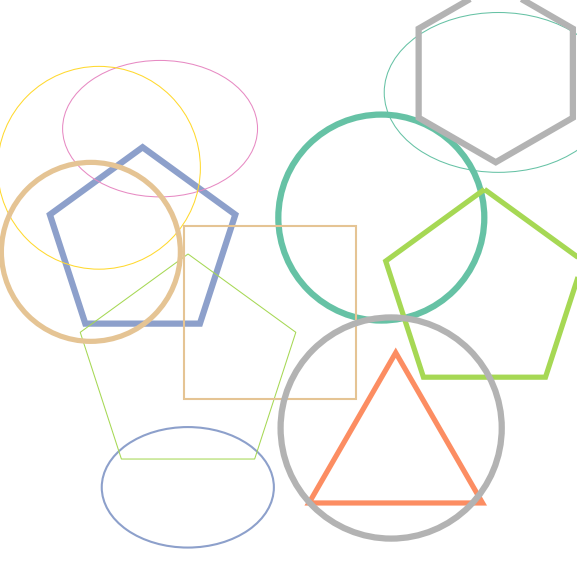[{"shape": "circle", "thickness": 3, "radius": 0.89, "center": [0.66, 0.622]}, {"shape": "oval", "thickness": 0.5, "radius": 0.99, "center": [0.863, 0.839]}, {"shape": "triangle", "thickness": 2.5, "radius": 0.87, "center": [0.685, 0.215]}, {"shape": "oval", "thickness": 1, "radius": 0.75, "center": [0.325, 0.155]}, {"shape": "pentagon", "thickness": 3, "radius": 0.84, "center": [0.247, 0.575]}, {"shape": "oval", "thickness": 0.5, "radius": 0.84, "center": [0.277, 0.776]}, {"shape": "pentagon", "thickness": 0.5, "radius": 0.98, "center": [0.326, 0.363]}, {"shape": "pentagon", "thickness": 2.5, "radius": 0.9, "center": [0.839, 0.491]}, {"shape": "circle", "thickness": 0.5, "radius": 0.88, "center": [0.171, 0.709]}, {"shape": "square", "thickness": 1, "radius": 0.75, "center": [0.467, 0.457]}, {"shape": "circle", "thickness": 2.5, "radius": 0.77, "center": [0.157, 0.563]}, {"shape": "hexagon", "thickness": 3, "radius": 0.77, "center": [0.858, 0.872]}, {"shape": "circle", "thickness": 3, "radius": 0.96, "center": [0.677, 0.258]}]